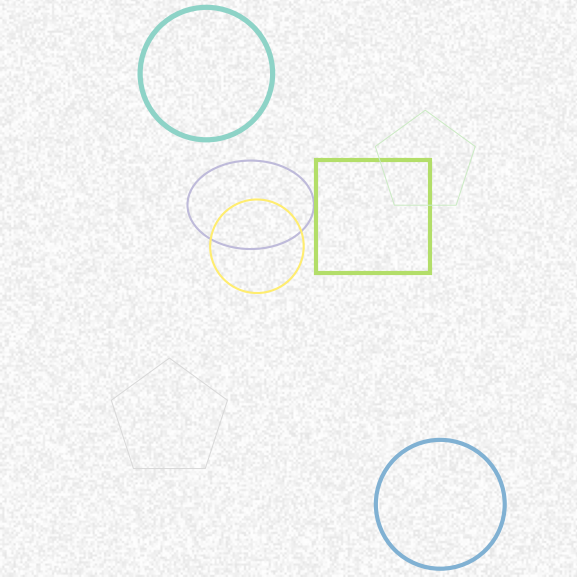[{"shape": "circle", "thickness": 2.5, "radius": 0.57, "center": [0.357, 0.872]}, {"shape": "oval", "thickness": 1, "radius": 0.55, "center": [0.434, 0.644]}, {"shape": "circle", "thickness": 2, "radius": 0.56, "center": [0.762, 0.126]}, {"shape": "square", "thickness": 2, "radius": 0.49, "center": [0.645, 0.624]}, {"shape": "pentagon", "thickness": 0.5, "radius": 0.53, "center": [0.293, 0.273]}, {"shape": "pentagon", "thickness": 0.5, "radius": 0.45, "center": [0.736, 0.717]}, {"shape": "circle", "thickness": 1, "radius": 0.4, "center": [0.445, 0.573]}]